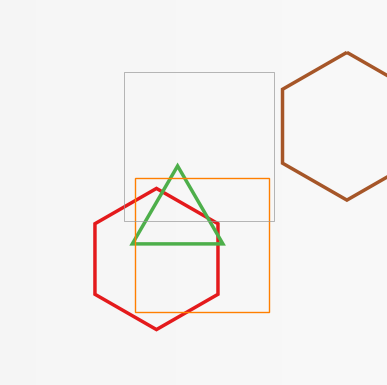[{"shape": "hexagon", "thickness": 2.5, "radius": 0.92, "center": [0.404, 0.327]}, {"shape": "triangle", "thickness": 2.5, "radius": 0.67, "center": [0.458, 0.434]}, {"shape": "square", "thickness": 1, "radius": 0.87, "center": [0.521, 0.364]}, {"shape": "hexagon", "thickness": 2.5, "radius": 0.96, "center": [0.895, 0.672]}, {"shape": "square", "thickness": 0.5, "radius": 0.97, "center": [0.514, 0.62]}]